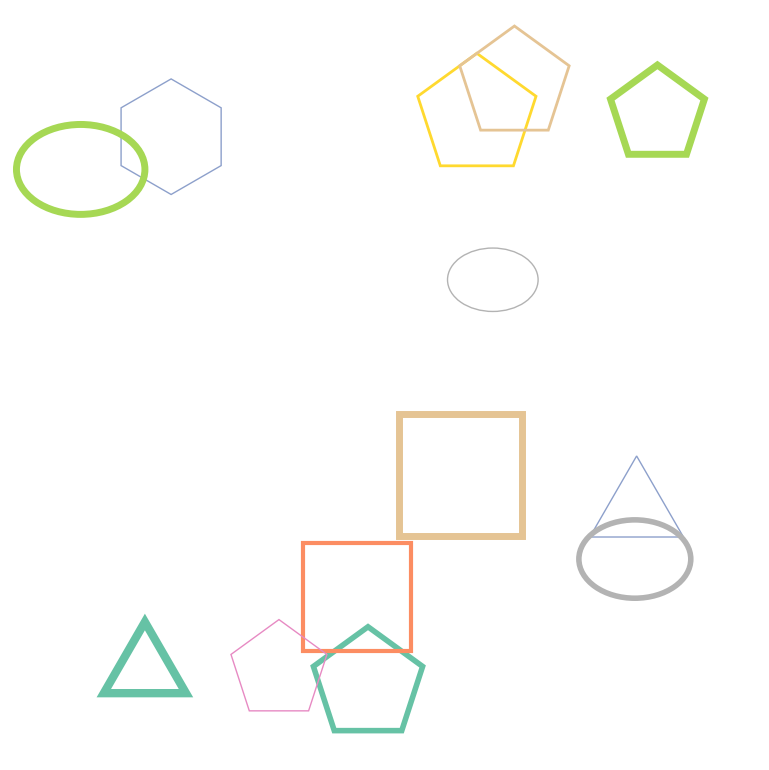[{"shape": "pentagon", "thickness": 2, "radius": 0.37, "center": [0.478, 0.111]}, {"shape": "triangle", "thickness": 3, "radius": 0.31, "center": [0.188, 0.131]}, {"shape": "square", "thickness": 1.5, "radius": 0.35, "center": [0.463, 0.225]}, {"shape": "hexagon", "thickness": 0.5, "radius": 0.38, "center": [0.222, 0.822]}, {"shape": "triangle", "thickness": 0.5, "radius": 0.35, "center": [0.827, 0.338]}, {"shape": "pentagon", "thickness": 0.5, "radius": 0.33, "center": [0.362, 0.13]}, {"shape": "oval", "thickness": 2.5, "radius": 0.42, "center": [0.105, 0.78]}, {"shape": "pentagon", "thickness": 2.5, "radius": 0.32, "center": [0.854, 0.851]}, {"shape": "pentagon", "thickness": 1, "radius": 0.4, "center": [0.619, 0.85]}, {"shape": "square", "thickness": 2.5, "radius": 0.4, "center": [0.598, 0.383]}, {"shape": "pentagon", "thickness": 1, "radius": 0.37, "center": [0.668, 0.891]}, {"shape": "oval", "thickness": 0.5, "radius": 0.29, "center": [0.64, 0.637]}, {"shape": "oval", "thickness": 2, "radius": 0.36, "center": [0.824, 0.274]}]